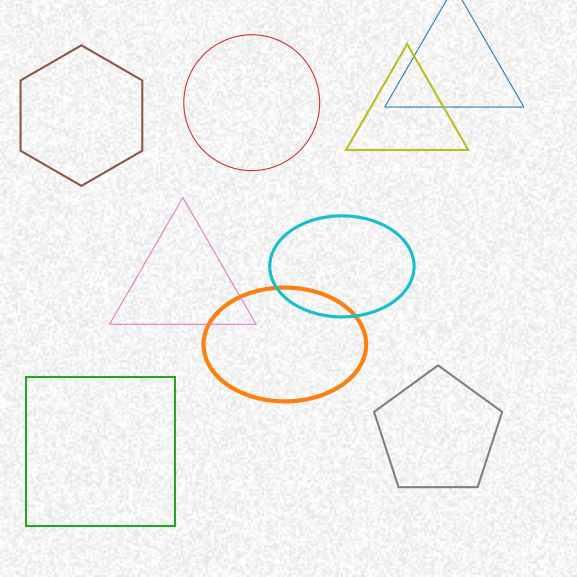[{"shape": "triangle", "thickness": 0.5, "radius": 0.7, "center": [0.787, 0.883]}, {"shape": "oval", "thickness": 2, "radius": 0.7, "center": [0.493, 0.403]}, {"shape": "square", "thickness": 1, "radius": 0.64, "center": [0.174, 0.217]}, {"shape": "circle", "thickness": 0.5, "radius": 0.59, "center": [0.436, 0.821]}, {"shape": "hexagon", "thickness": 1, "radius": 0.61, "center": [0.141, 0.799]}, {"shape": "triangle", "thickness": 0.5, "radius": 0.73, "center": [0.317, 0.511]}, {"shape": "pentagon", "thickness": 1, "radius": 0.58, "center": [0.759, 0.25]}, {"shape": "triangle", "thickness": 1, "radius": 0.61, "center": [0.705, 0.801]}, {"shape": "oval", "thickness": 1.5, "radius": 0.62, "center": [0.592, 0.538]}]